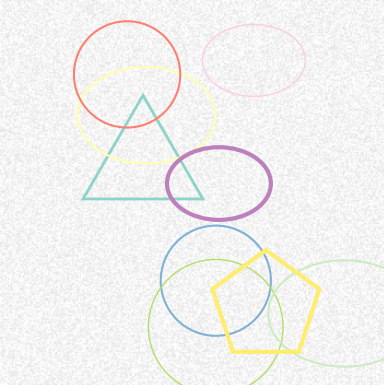[{"shape": "triangle", "thickness": 2, "radius": 0.9, "center": [0.371, 0.573]}, {"shape": "oval", "thickness": 1.5, "radius": 0.9, "center": [0.38, 0.701]}, {"shape": "circle", "thickness": 1.5, "radius": 0.69, "center": [0.33, 0.807]}, {"shape": "circle", "thickness": 1.5, "radius": 0.72, "center": [0.561, 0.271]}, {"shape": "circle", "thickness": 1, "radius": 0.87, "center": [0.56, 0.151]}, {"shape": "oval", "thickness": 1, "radius": 0.67, "center": [0.659, 0.843]}, {"shape": "oval", "thickness": 3, "radius": 0.67, "center": [0.569, 0.523]}, {"shape": "oval", "thickness": 1.5, "radius": 0.99, "center": [0.894, 0.186]}, {"shape": "pentagon", "thickness": 3, "radius": 0.73, "center": [0.691, 0.204]}]